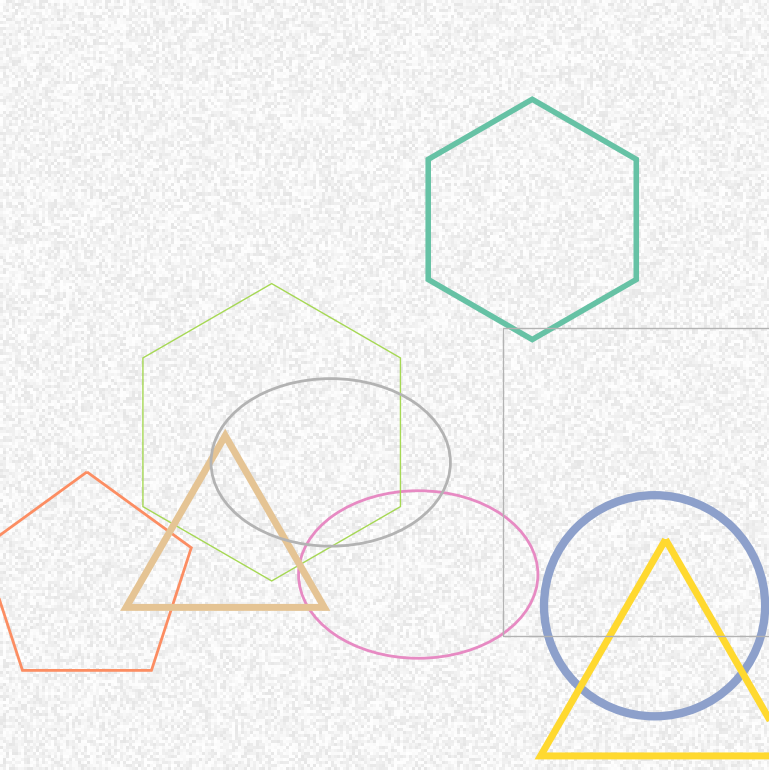[{"shape": "hexagon", "thickness": 2, "radius": 0.78, "center": [0.691, 0.715]}, {"shape": "pentagon", "thickness": 1, "radius": 0.71, "center": [0.113, 0.245]}, {"shape": "circle", "thickness": 3, "radius": 0.72, "center": [0.85, 0.213]}, {"shape": "oval", "thickness": 1, "radius": 0.78, "center": [0.543, 0.254]}, {"shape": "hexagon", "thickness": 0.5, "radius": 0.97, "center": [0.353, 0.439]}, {"shape": "triangle", "thickness": 2.5, "radius": 0.94, "center": [0.864, 0.112]}, {"shape": "triangle", "thickness": 2.5, "radius": 0.74, "center": [0.292, 0.285]}, {"shape": "square", "thickness": 0.5, "radius": 1.0, "center": [0.853, 0.374]}, {"shape": "oval", "thickness": 1, "radius": 0.78, "center": [0.429, 0.399]}]